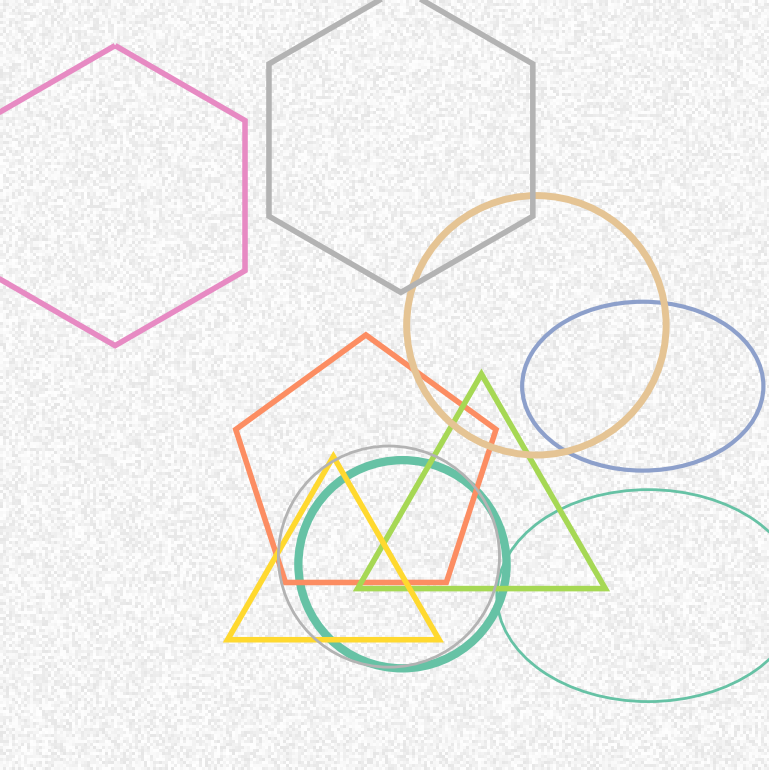[{"shape": "oval", "thickness": 1, "radius": 0.98, "center": [0.842, 0.226]}, {"shape": "circle", "thickness": 3, "radius": 0.68, "center": [0.523, 0.267]}, {"shape": "pentagon", "thickness": 2, "radius": 0.89, "center": [0.475, 0.387]}, {"shape": "oval", "thickness": 1.5, "radius": 0.78, "center": [0.835, 0.498]}, {"shape": "hexagon", "thickness": 2, "radius": 0.97, "center": [0.149, 0.746]}, {"shape": "triangle", "thickness": 2, "radius": 0.93, "center": [0.625, 0.328]}, {"shape": "triangle", "thickness": 2, "radius": 0.79, "center": [0.433, 0.249]}, {"shape": "circle", "thickness": 2.5, "radius": 0.84, "center": [0.697, 0.578]}, {"shape": "circle", "thickness": 1, "radius": 0.72, "center": [0.505, 0.277]}, {"shape": "hexagon", "thickness": 2, "radius": 0.99, "center": [0.521, 0.818]}]